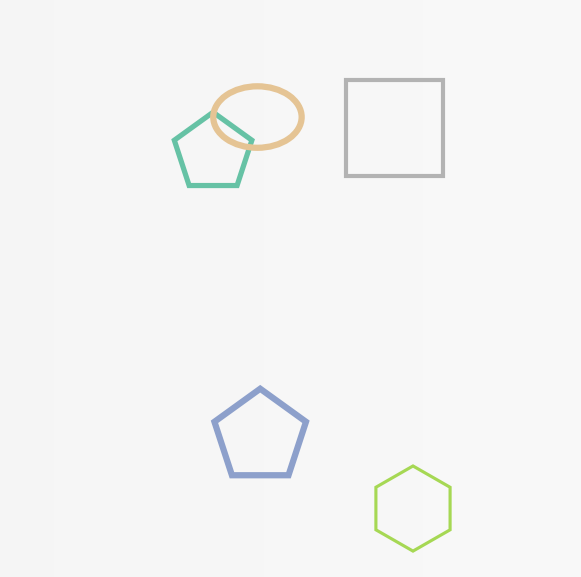[{"shape": "pentagon", "thickness": 2.5, "radius": 0.35, "center": [0.367, 0.735]}, {"shape": "pentagon", "thickness": 3, "radius": 0.41, "center": [0.448, 0.243]}, {"shape": "hexagon", "thickness": 1.5, "radius": 0.37, "center": [0.711, 0.119]}, {"shape": "oval", "thickness": 3, "radius": 0.38, "center": [0.443, 0.796]}, {"shape": "square", "thickness": 2, "radius": 0.41, "center": [0.679, 0.777]}]